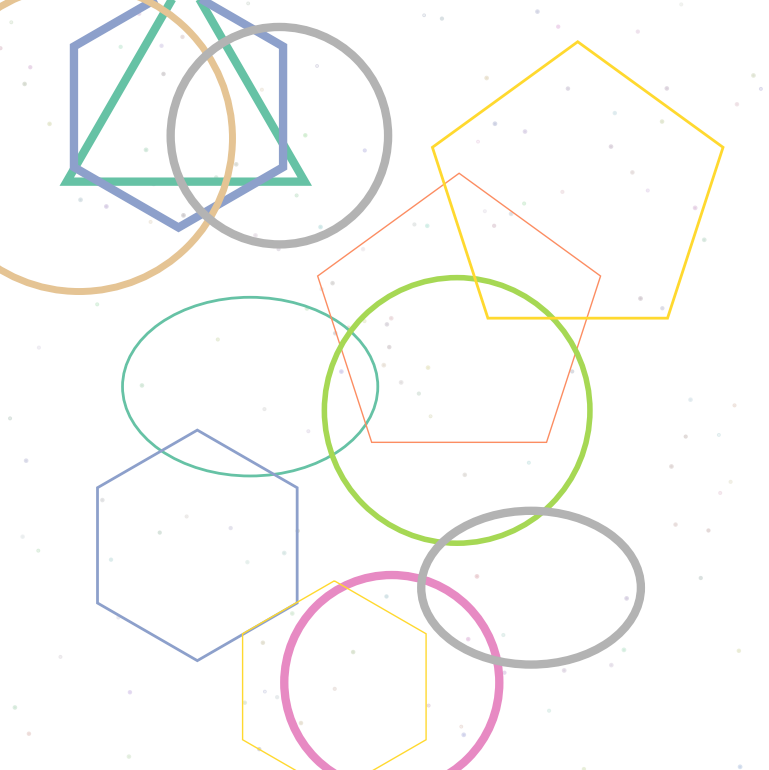[{"shape": "triangle", "thickness": 3, "radius": 0.89, "center": [0.241, 0.853]}, {"shape": "oval", "thickness": 1, "radius": 0.83, "center": [0.325, 0.498]}, {"shape": "pentagon", "thickness": 0.5, "radius": 0.97, "center": [0.596, 0.582]}, {"shape": "hexagon", "thickness": 3, "radius": 0.78, "center": [0.232, 0.861]}, {"shape": "hexagon", "thickness": 1, "radius": 0.75, "center": [0.256, 0.292]}, {"shape": "circle", "thickness": 3, "radius": 0.7, "center": [0.509, 0.114]}, {"shape": "circle", "thickness": 2, "radius": 0.86, "center": [0.594, 0.467]}, {"shape": "pentagon", "thickness": 1, "radius": 0.99, "center": [0.75, 0.747]}, {"shape": "hexagon", "thickness": 0.5, "radius": 0.69, "center": [0.434, 0.108]}, {"shape": "circle", "thickness": 2.5, "radius": 1.0, "center": [0.103, 0.821]}, {"shape": "circle", "thickness": 3, "radius": 0.71, "center": [0.363, 0.824]}, {"shape": "oval", "thickness": 3, "radius": 0.71, "center": [0.69, 0.237]}]